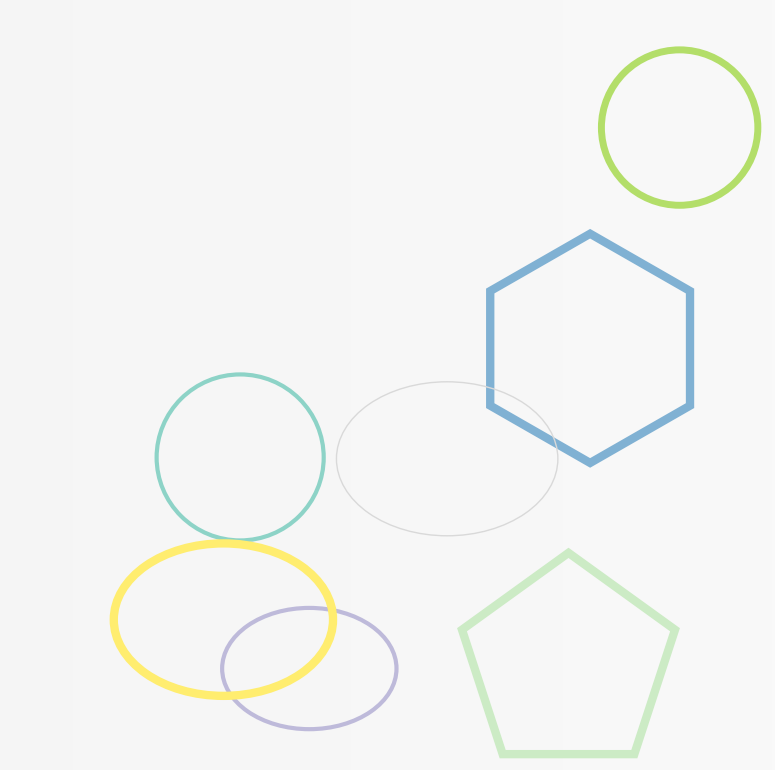[{"shape": "circle", "thickness": 1.5, "radius": 0.54, "center": [0.31, 0.406]}, {"shape": "oval", "thickness": 1.5, "radius": 0.56, "center": [0.399, 0.132]}, {"shape": "hexagon", "thickness": 3, "radius": 0.74, "center": [0.761, 0.548]}, {"shape": "circle", "thickness": 2.5, "radius": 0.5, "center": [0.877, 0.834]}, {"shape": "oval", "thickness": 0.5, "radius": 0.71, "center": [0.577, 0.404]}, {"shape": "pentagon", "thickness": 3, "radius": 0.72, "center": [0.734, 0.137]}, {"shape": "oval", "thickness": 3, "radius": 0.71, "center": [0.288, 0.195]}]